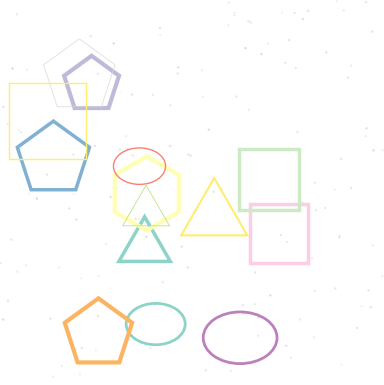[{"shape": "oval", "thickness": 2, "radius": 0.38, "center": [0.404, 0.158]}, {"shape": "triangle", "thickness": 2.5, "radius": 0.39, "center": [0.376, 0.36]}, {"shape": "hexagon", "thickness": 3, "radius": 0.48, "center": [0.381, 0.498]}, {"shape": "pentagon", "thickness": 3, "radius": 0.38, "center": [0.238, 0.78]}, {"shape": "oval", "thickness": 1, "radius": 0.34, "center": [0.362, 0.568]}, {"shape": "pentagon", "thickness": 2.5, "radius": 0.49, "center": [0.139, 0.587]}, {"shape": "pentagon", "thickness": 3, "radius": 0.46, "center": [0.256, 0.133]}, {"shape": "triangle", "thickness": 0.5, "radius": 0.35, "center": [0.379, 0.449]}, {"shape": "square", "thickness": 2.5, "radius": 0.38, "center": [0.725, 0.394]}, {"shape": "pentagon", "thickness": 0.5, "radius": 0.49, "center": [0.206, 0.802]}, {"shape": "oval", "thickness": 2, "radius": 0.48, "center": [0.624, 0.123]}, {"shape": "square", "thickness": 2.5, "radius": 0.39, "center": [0.698, 0.534]}, {"shape": "square", "thickness": 1, "radius": 0.5, "center": [0.123, 0.686]}, {"shape": "triangle", "thickness": 1.5, "radius": 0.5, "center": [0.556, 0.438]}]